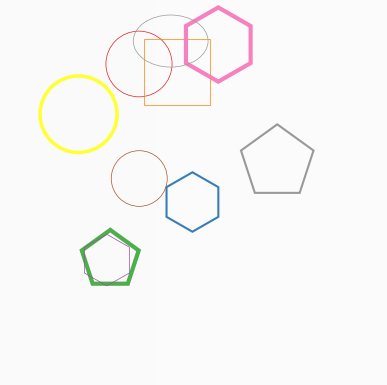[{"shape": "circle", "thickness": 0.5, "radius": 0.43, "center": [0.359, 0.834]}, {"shape": "hexagon", "thickness": 1.5, "radius": 0.39, "center": [0.497, 0.475]}, {"shape": "pentagon", "thickness": 3, "radius": 0.39, "center": [0.284, 0.326]}, {"shape": "hexagon", "thickness": 0.5, "radius": 0.33, "center": [0.276, 0.324]}, {"shape": "square", "thickness": 0.5, "radius": 0.43, "center": [0.457, 0.814]}, {"shape": "circle", "thickness": 2.5, "radius": 0.5, "center": [0.203, 0.703]}, {"shape": "circle", "thickness": 0.5, "radius": 0.36, "center": [0.359, 0.536]}, {"shape": "hexagon", "thickness": 3, "radius": 0.48, "center": [0.563, 0.884]}, {"shape": "pentagon", "thickness": 1.5, "radius": 0.49, "center": [0.715, 0.579]}, {"shape": "oval", "thickness": 0.5, "radius": 0.48, "center": [0.44, 0.893]}]